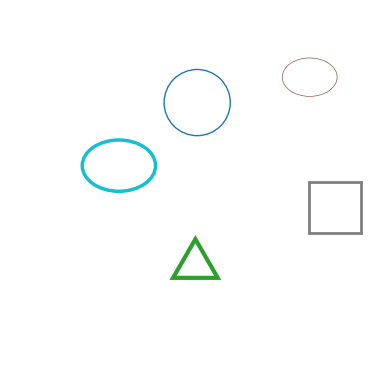[{"shape": "circle", "thickness": 1, "radius": 0.43, "center": [0.512, 0.734]}, {"shape": "triangle", "thickness": 3, "radius": 0.33, "center": [0.507, 0.312]}, {"shape": "oval", "thickness": 0.5, "radius": 0.36, "center": [0.804, 0.8]}, {"shape": "square", "thickness": 2, "radius": 0.33, "center": [0.87, 0.461]}, {"shape": "oval", "thickness": 2.5, "radius": 0.48, "center": [0.309, 0.57]}]